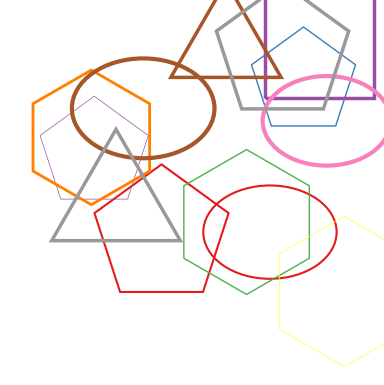[{"shape": "oval", "thickness": 1.5, "radius": 0.87, "center": [0.701, 0.397]}, {"shape": "pentagon", "thickness": 1.5, "radius": 0.92, "center": [0.42, 0.39]}, {"shape": "pentagon", "thickness": 1, "radius": 0.71, "center": [0.788, 0.788]}, {"shape": "hexagon", "thickness": 1, "radius": 0.94, "center": [0.64, 0.423]}, {"shape": "pentagon", "thickness": 0.5, "radius": 0.74, "center": [0.245, 0.602]}, {"shape": "square", "thickness": 2.5, "radius": 0.71, "center": [0.83, 0.887]}, {"shape": "hexagon", "thickness": 2, "radius": 0.87, "center": [0.237, 0.643]}, {"shape": "hexagon", "thickness": 0.5, "radius": 0.98, "center": [0.894, 0.243]}, {"shape": "triangle", "thickness": 2.5, "radius": 0.83, "center": [0.587, 0.882]}, {"shape": "oval", "thickness": 3, "radius": 0.93, "center": [0.372, 0.719]}, {"shape": "oval", "thickness": 3, "radius": 0.83, "center": [0.848, 0.686]}, {"shape": "pentagon", "thickness": 2.5, "radius": 0.9, "center": [0.734, 0.863]}, {"shape": "triangle", "thickness": 2.5, "radius": 0.96, "center": [0.301, 0.471]}]